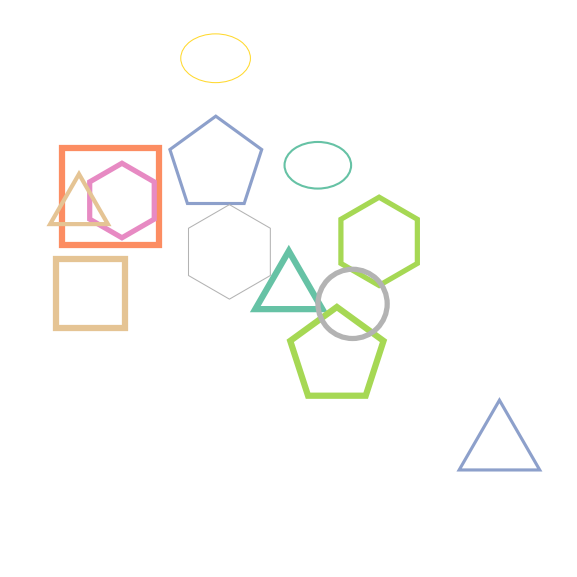[{"shape": "triangle", "thickness": 3, "radius": 0.34, "center": [0.5, 0.497]}, {"shape": "oval", "thickness": 1, "radius": 0.29, "center": [0.55, 0.713]}, {"shape": "square", "thickness": 3, "radius": 0.42, "center": [0.192, 0.659]}, {"shape": "pentagon", "thickness": 1.5, "radius": 0.42, "center": [0.374, 0.714]}, {"shape": "triangle", "thickness": 1.5, "radius": 0.4, "center": [0.865, 0.226]}, {"shape": "hexagon", "thickness": 2.5, "radius": 0.32, "center": [0.211, 0.652]}, {"shape": "pentagon", "thickness": 3, "radius": 0.42, "center": [0.583, 0.383]}, {"shape": "hexagon", "thickness": 2.5, "radius": 0.38, "center": [0.657, 0.581]}, {"shape": "oval", "thickness": 0.5, "radius": 0.3, "center": [0.373, 0.898]}, {"shape": "square", "thickness": 3, "radius": 0.3, "center": [0.156, 0.491]}, {"shape": "triangle", "thickness": 2, "radius": 0.29, "center": [0.137, 0.64]}, {"shape": "circle", "thickness": 2.5, "radius": 0.3, "center": [0.611, 0.473]}, {"shape": "hexagon", "thickness": 0.5, "radius": 0.41, "center": [0.397, 0.563]}]